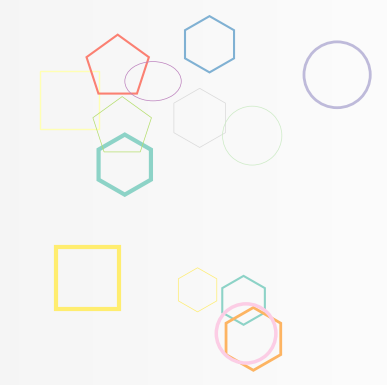[{"shape": "hexagon", "thickness": 1.5, "radius": 0.32, "center": [0.629, 0.22]}, {"shape": "hexagon", "thickness": 3, "radius": 0.39, "center": [0.322, 0.572]}, {"shape": "square", "thickness": 1, "radius": 0.38, "center": [0.18, 0.741]}, {"shape": "circle", "thickness": 2, "radius": 0.43, "center": [0.87, 0.806]}, {"shape": "pentagon", "thickness": 1.5, "radius": 0.42, "center": [0.304, 0.825]}, {"shape": "hexagon", "thickness": 1.5, "radius": 0.37, "center": [0.541, 0.885]}, {"shape": "hexagon", "thickness": 2, "radius": 0.41, "center": [0.654, 0.12]}, {"shape": "pentagon", "thickness": 0.5, "radius": 0.4, "center": [0.315, 0.67]}, {"shape": "circle", "thickness": 2.5, "radius": 0.38, "center": [0.635, 0.134]}, {"shape": "hexagon", "thickness": 0.5, "radius": 0.38, "center": [0.515, 0.694]}, {"shape": "oval", "thickness": 0.5, "radius": 0.36, "center": [0.395, 0.789]}, {"shape": "circle", "thickness": 0.5, "radius": 0.38, "center": [0.651, 0.648]}, {"shape": "hexagon", "thickness": 0.5, "radius": 0.29, "center": [0.51, 0.247]}, {"shape": "square", "thickness": 3, "radius": 0.4, "center": [0.226, 0.277]}]